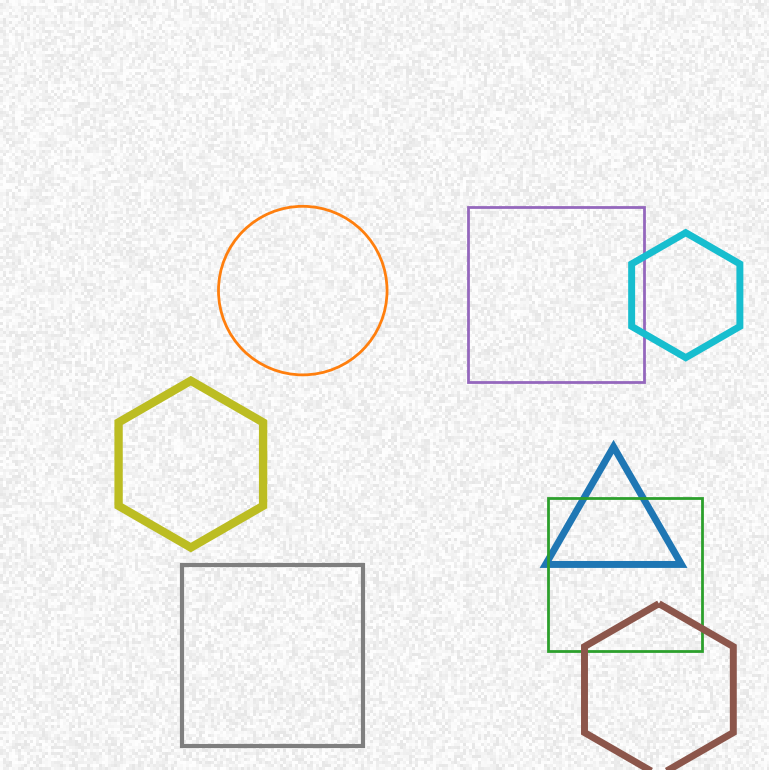[{"shape": "triangle", "thickness": 2.5, "radius": 0.51, "center": [0.797, 0.318]}, {"shape": "circle", "thickness": 1, "radius": 0.55, "center": [0.393, 0.623]}, {"shape": "square", "thickness": 1, "radius": 0.5, "center": [0.812, 0.254]}, {"shape": "square", "thickness": 1, "radius": 0.57, "center": [0.722, 0.618]}, {"shape": "hexagon", "thickness": 2.5, "radius": 0.56, "center": [0.856, 0.104]}, {"shape": "square", "thickness": 1.5, "radius": 0.59, "center": [0.354, 0.148]}, {"shape": "hexagon", "thickness": 3, "radius": 0.54, "center": [0.248, 0.397]}, {"shape": "hexagon", "thickness": 2.5, "radius": 0.41, "center": [0.891, 0.617]}]